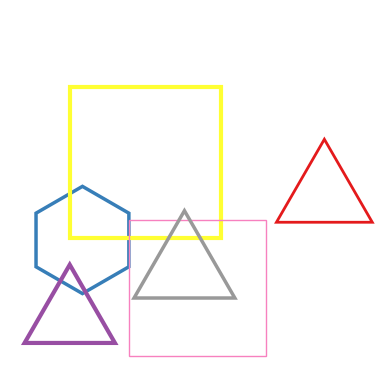[{"shape": "triangle", "thickness": 2, "radius": 0.72, "center": [0.842, 0.495]}, {"shape": "hexagon", "thickness": 2.5, "radius": 0.7, "center": [0.214, 0.377]}, {"shape": "triangle", "thickness": 3, "radius": 0.68, "center": [0.181, 0.177]}, {"shape": "square", "thickness": 3, "radius": 0.98, "center": [0.378, 0.578]}, {"shape": "square", "thickness": 1, "radius": 0.88, "center": [0.513, 0.252]}, {"shape": "triangle", "thickness": 2.5, "radius": 0.76, "center": [0.479, 0.302]}]